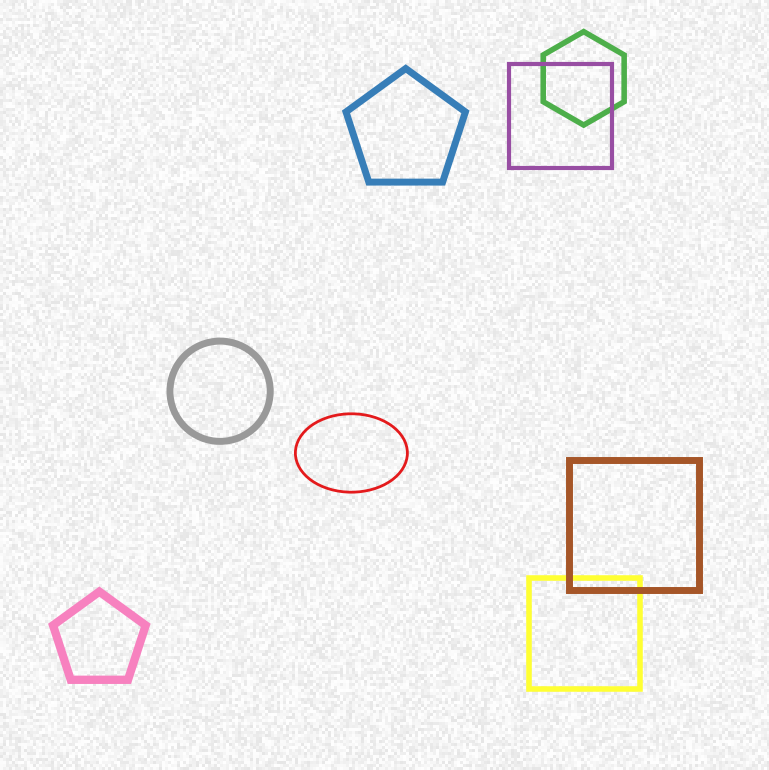[{"shape": "oval", "thickness": 1, "radius": 0.36, "center": [0.456, 0.412]}, {"shape": "pentagon", "thickness": 2.5, "radius": 0.41, "center": [0.527, 0.829]}, {"shape": "hexagon", "thickness": 2, "radius": 0.3, "center": [0.758, 0.898]}, {"shape": "square", "thickness": 1.5, "radius": 0.34, "center": [0.728, 0.85]}, {"shape": "square", "thickness": 2, "radius": 0.36, "center": [0.759, 0.177]}, {"shape": "square", "thickness": 2.5, "radius": 0.42, "center": [0.823, 0.318]}, {"shape": "pentagon", "thickness": 3, "radius": 0.32, "center": [0.129, 0.168]}, {"shape": "circle", "thickness": 2.5, "radius": 0.33, "center": [0.286, 0.492]}]